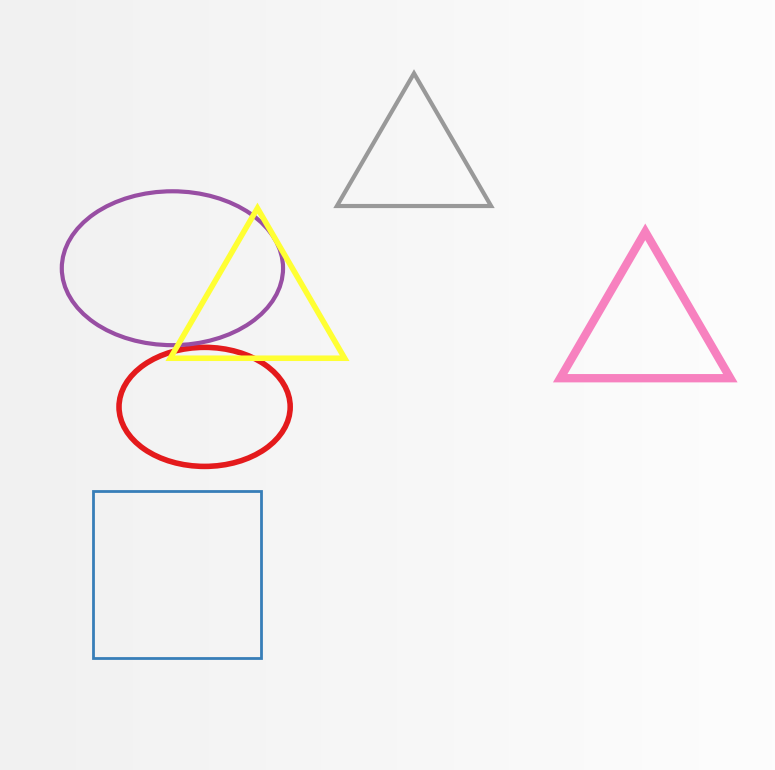[{"shape": "oval", "thickness": 2, "radius": 0.55, "center": [0.264, 0.472]}, {"shape": "square", "thickness": 1, "radius": 0.54, "center": [0.228, 0.254]}, {"shape": "oval", "thickness": 1.5, "radius": 0.71, "center": [0.222, 0.652]}, {"shape": "triangle", "thickness": 2, "radius": 0.65, "center": [0.332, 0.6]}, {"shape": "triangle", "thickness": 3, "radius": 0.63, "center": [0.833, 0.572]}, {"shape": "triangle", "thickness": 1.5, "radius": 0.57, "center": [0.534, 0.79]}]